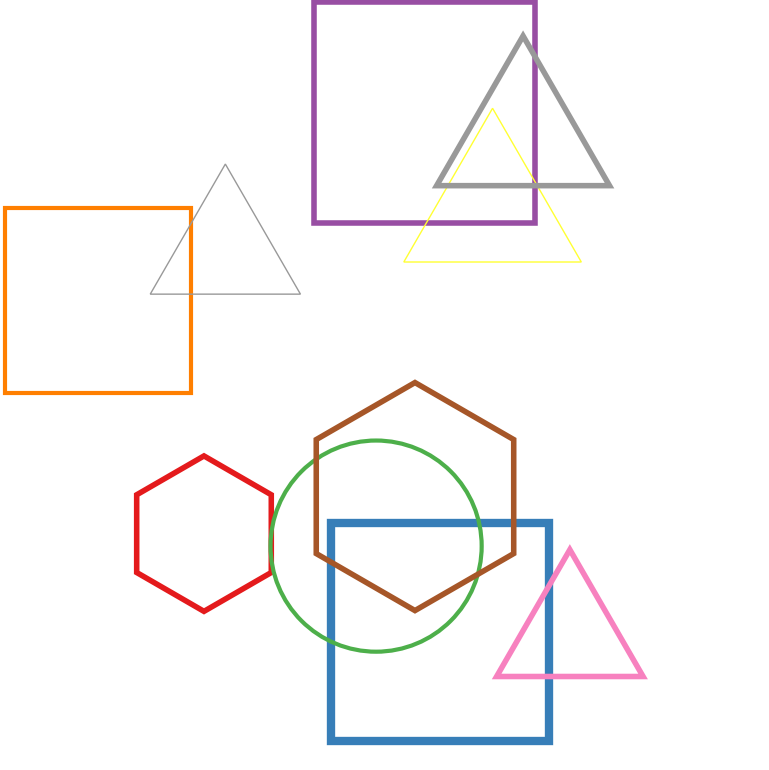[{"shape": "hexagon", "thickness": 2, "radius": 0.5, "center": [0.265, 0.307]}, {"shape": "square", "thickness": 3, "radius": 0.71, "center": [0.572, 0.179]}, {"shape": "circle", "thickness": 1.5, "radius": 0.69, "center": [0.488, 0.291]}, {"shape": "square", "thickness": 2, "radius": 0.72, "center": [0.551, 0.854]}, {"shape": "square", "thickness": 1.5, "radius": 0.6, "center": [0.127, 0.61]}, {"shape": "triangle", "thickness": 0.5, "radius": 0.67, "center": [0.64, 0.726]}, {"shape": "hexagon", "thickness": 2, "radius": 0.74, "center": [0.539, 0.355]}, {"shape": "triangle", "thickness": 2, "radius": 0.55, "center": [0.74, 0.176]}, {"shape": "triangle", "thickness": 2, "radius": 0.65, "center": [0.679, 0.824]}, {"shape": "triangle", "thickness": 0.5, "radius": 0.56, "center": [0.293, 0.674]}]